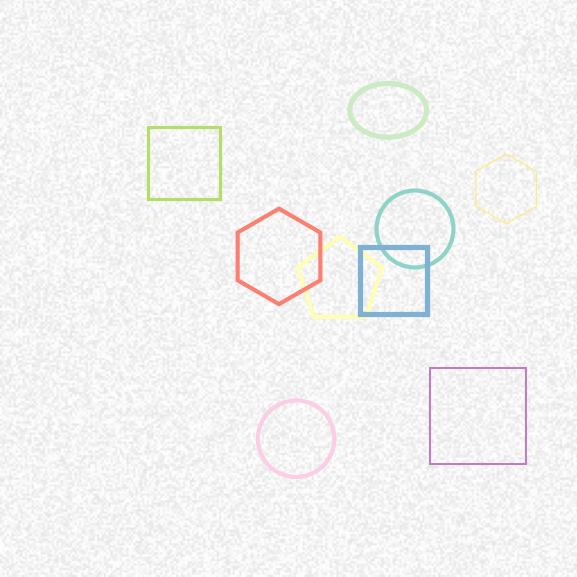[{"shape": "circle", "thickness": 2, "radius": 0.33, "center": [0.719, 0.603]}, {"shape": "pentagon", "thickness": 2, "radius": 0.38, "center": [0.589, 0.512]}, {"shape": "hexagon", "thickness": 2, "radius": 0.41, "center": [0.483, 0.555]}, {"shape": "square", "thickness": 2.5, "radius": 0.29, "center": [0.682, 0.513]}, {"shape": "square", "thickness": 1.5, "radius": 0.31, "center": [0.319, 0.717]}, {"shape": "circle", "thickness": 2, "radius": 0.33, "center": [0.513, 0.239]}, {"shape": "square", "thickness": 1, "radius": 0.42, "center": [0.828, 0.278]}, {"shape": "oval", "thickness": 2.5, "radius": 0.33, "center": [0.672, 0.808]}, {"shape": "hexagon", "thickness": 0.5, "radius": 0.3, "center": [0.877, 0.672]}]